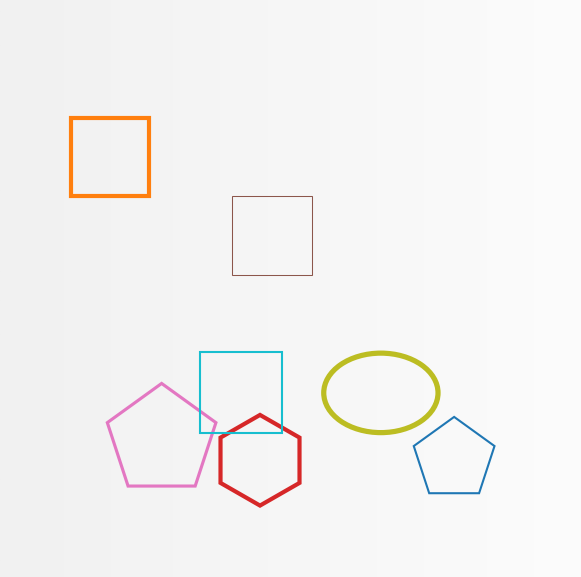[{"shape": "pentagon", "thickness": 1, "radius": 0.37, "center": [0.781, 0.204]}, {"shape": "square", "thickness": 2, "radius": 0.34, "center": [0.19, 0.727]}, {"shape": "hexagon", "thickness": 2, "radius": 0.39, "center": [0.447, 0.202]}, {"shape": "square", "thickness": 0.5, "radius": 0.34, "center": [0.467, 0.591]}, {"shape": "pentagon", "thickness": 1.5, "radius": 0.49, "center": [0.278, 0.237]}, {"shape": "oval", "thickness": 2.5, "radius": 0.49, "center": [0.655, 0.319]}, {"shape": "square", "thickness": 1, "radius": 0.35, "center": [0.414, 0.319]}]